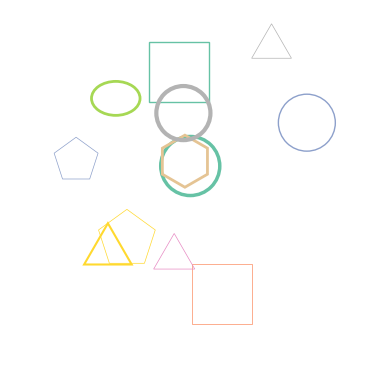[{"shape": "circle", "thickness": 2.5, "radius": 0.38, "center": [0.494, 0.569]}, {"shape": "square", "thickness": 1, "radius": 0.39, "center": [0.465, 0.812]}, {"shape": "square", "thickness": 0.5, "radius": 0.39, "center": [0.576, 0.235]}, {"shape": "pentagon", "thickness": 0.5, "radius": 0.3, "center": [0.198, 0.584]}, {"shape": "circle", "thickness": 1, "radius": 0.37, "center": [0.797, 0.681]}, {"shape": "triangle", "thickness": 0.5, "radius": 0.31, "center": [0.452, 0.332]}, {"shape": "oval", "thickness": 2, "radius": 0.32, "center": [0.301, 0.744]}, {"shape": "triangle", "thickness": 1.5, "radius": 0.36, "center": [0.28, 0.349]}, {"shape": "pentagon", "thickness": 0.5, "radius": 0.39, "center": [0.33, 0.379]}, {"shape": "hexagon", "thickness": 2, "radius": 0.34, "center": [0.48, 0.581]}, {"shape": "triangle", "thickness": 0.5, "radius": 0.3, "center": [0.705, 0.879]}, {"shape": "circle", "thickness": 3, "radius": 0.35, "center": [0.476, 0.706]}]